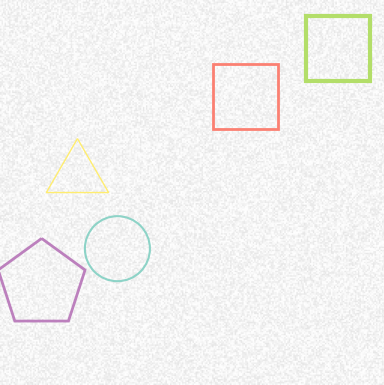[{"shape": "circle", "thickness": 1.5, "radius": 0.42, "center": [0.305, 0.354]}, {"shape": "square", "thickness": 2, "radius": 0.42, "center": [0.637, 0.749]}, {"shape": "square", "thickness": 3, "radius": 0.42, "center": [0.878, 0.874]}, {"shape": "pentagon", "thickness": 2, "radius": 0.59, "center": [0.108, 0.262]}, {"shape": "triangle", "thickness": 1, "radius": 0.47, "center": [0.201, 0.547]}]